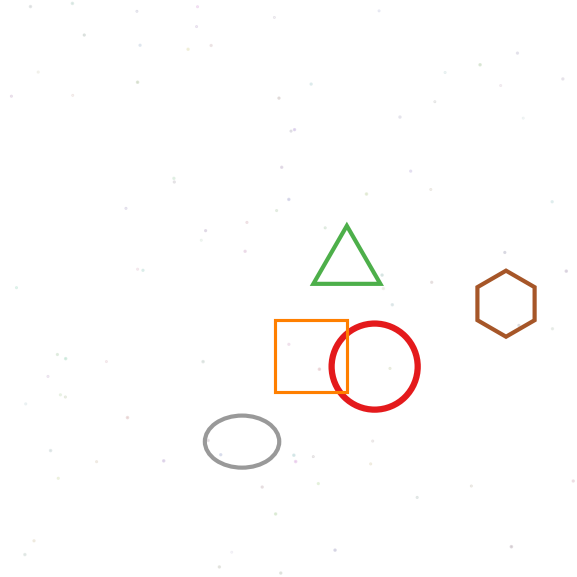[{"shape": "circle", "thickness": 3, "radius": 0.37, "center": [0.649, 0.364]}, {"shape": "triangle", "thickness": 2, "radius": 0.33, "center": [0.601, 0.541]}, {"shape": "square", "thickness": 1.5, "radius": 0.31, "center": [0.539, 0.383]}, {"shape": "hexagon", "thickness": 2, "radius": 0.29, "center": [0.876, 0.473]}, {"shape": "oval", "thickness": 2, "radius": 0.32, "center": [0.419, 0.234]}]